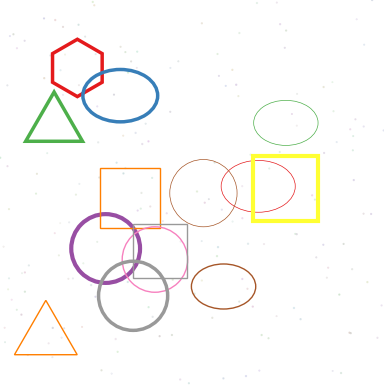[{"shape": "hexagon", "thickness": 2.5, "radius": 0.37, "center": [0.201, 0.824]}, {"shape": "oval", "thickness": 0.5, "radius": 0.48, "center": [0.671, 0.516]}, {"shape": "oval", "thickness": 2.5, "radius": 0.49, "center": [0.312, 0.752]}, {"shape": "triangle", "thickness": 2.5, "radius": 0.43, "center": [0.141, 0.676]}, {"shape": "oval", "thickness": 0.5, "radius": 0.42, "center": [0.743, 0.681]}, {"shape": "circle", "thickness": 3, "radius": 0.45, "center": [0.274, 0.355]}, {"shape": "triangle", "thickness": 1, "radius": 0.47, "center": [0.119, 0.126]}, {"shape": "square", "thickness": 1, "radius": 0.39, "center": [0.337, 0.486]}, {"shape": "square", "thickness": 3, "radius": 0.43, "center": [0.741, 0.511]}, {"shape": "circle", "thickness": 0.5, "radius": 0.44, "center": [0.528, 0.498]}, {"shape": "oval", "thickness": 1, "radius": 0.42, "center": [0.581, 0.256]}, {"shape": "circle", "thickness": 1, "radius": 0.43, "center": [0.402, 0.326]}, {"shape": "circle", "thickness": 2.5, "radius": 0.45, "center": [0.346, 0.232]}, {"shape": "square", "thickness": 1, "radius": 0.35, "center": [0.416, 0.347]}]